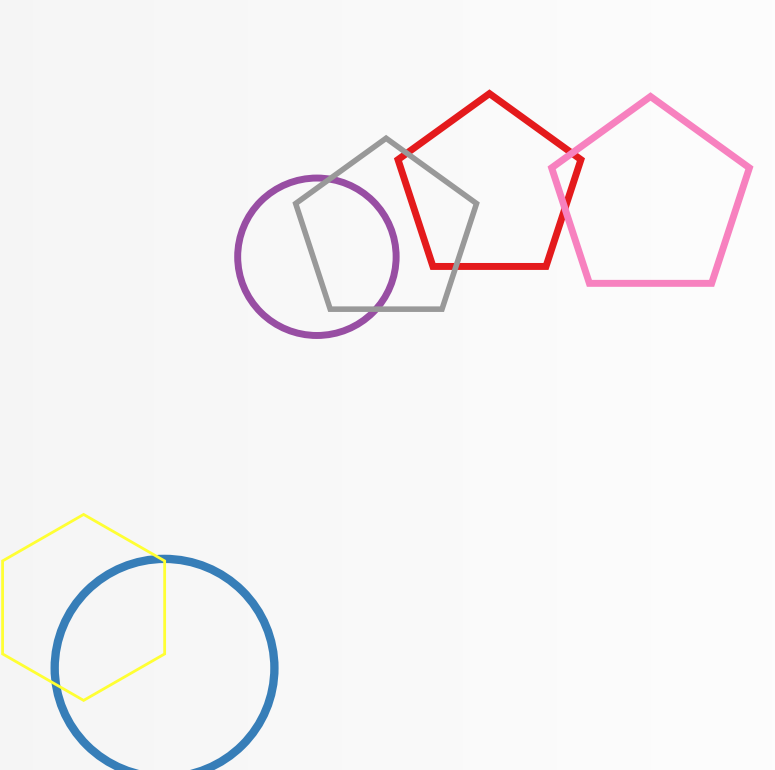[{"shape": "pentagon", "thickness": 2.5, "radius": 0.62, "center": [0.632, 0.754]}, {"shape": "circle", "thickness": 3, "radius": 0.71, "center": [0.212, 0.132]}, {"shape": "circle", "thickness": 2.5, "radius": 0.51, "center": [0.409, 0.667]}, {"shape": "hexagon", "thickness": 1, "radius": 0.6, "center": [0.108, 0.211]}, {"shape": "pentagon", "thickness": 2.5, "radius": 0.67, "center": [0.839, 0.741]}, {"shape": "pentagon", "thickness": 2, "radius": 0.61, "center": [0.498, 0.698]}]